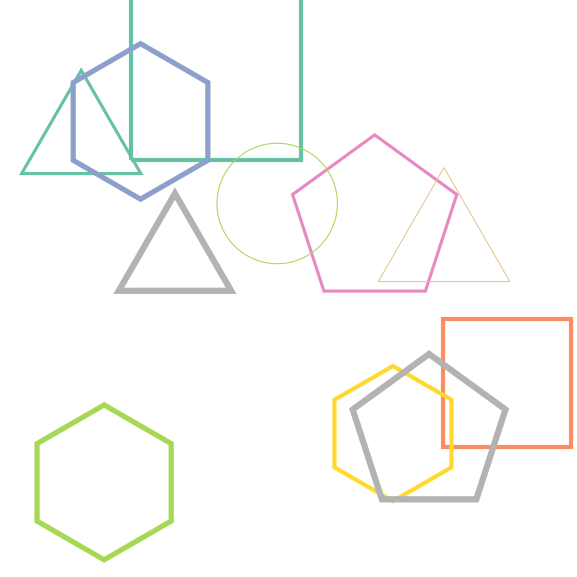[{"shape": "square", "thickness": 2, "radius": 0.74, "center": [0.373, 0.87]}, {"shape": "triangle", "thickness": 1.5, "radius": 0.6, "center": [0.141, 0.758]}, {"shape": "square", "thickness": 2, "radius": 0.56, "center": [0.878, 0.336]}, {"shape": "hexagon", "thickness": 2.5, "radius": 0.67, "center": [0.243, 0.789]}, {"shape": "pentagon", "thickness": 1.5, "radius": 0.75, "center": [0.649, 0.616]}, {"shape": "hexagon", "thickness": 2.5, "radius": 0.67, "center": [0.18, 0.164]}, {"shape": "circle", "thickness": 0.5, "radius": 0.52, "center": [0.48, 0.647]}, {"shape": "hexagon", "thickness": 2, "radius": 0.59, "center": [0.68, 0.248]}, {"shape": "triangle", "thickness": 0.5, "radius": 0.66, "center": [0.769, 0.577]}, {"shape": "triangle", "thickness": 3, "radius": 0.56, "center": [0.303, 0.552]}, {"shape": "pentagon", "thickness": 3, "radius": 0.7, "center": [0.743, 0.247]}]